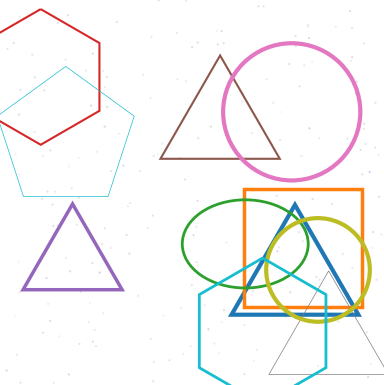[{"shape": "triangle", "thickness": 3, "radius": 0.95, "center": [0.766, 0.278]}, {"shape": "square", "thickness": 2.5, "radius": 0.77, "center": [0.788, 0.355]}, {"shape": "oval", "thickness": 2, "radius": 0.82, "center": [0.637, 0.366]}, {"shape": "hexagon", "thickness": 1.5, "radius": 0.88, "center": [0.106, 0.8]}, {"shape": "triangle", "thickness": 2.5, "radius": 0.74, "center": [0.189, 0.322]}, {"shape": "triangle", "thickness": 1.5, "radius": 0.89, "center": [0.572, 0.677]}, {"shape": "circle", "thickness": 3, "radius": 0.89, "center": [0.758, 0.71]}, {"shape": "triangle", "thickness": 0.5, "radius": 0.9, "center": [0.854, 0.117]}, {"shape": "circle", "thickness": 3, "radius": 0.67, "center": [0.826, 0.299]}, {"shape": "hexagon", "thickness": 2, "radius": 0.95, "center": [0.682, 0.14]}, {"shape": "pentagon", "thickness": 0.5, "radius": 0.93, "center": [0.171, 0.641]}]